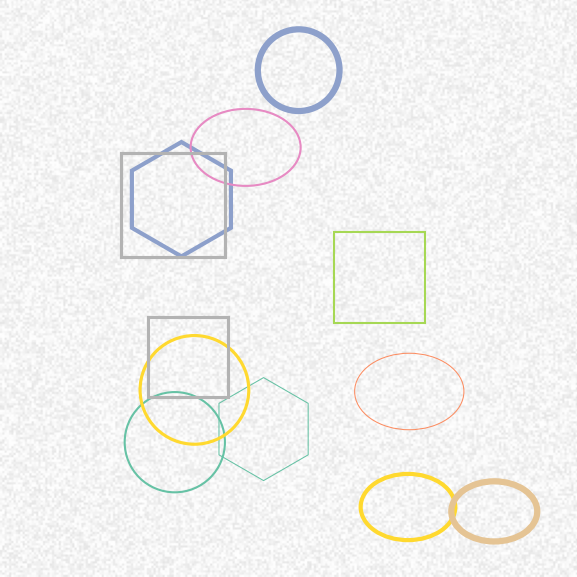[{"shape": "hexagon", "thickness": 0.5, "radius": 0.45, "center": [0.456, 0.256]}, {"shape": "circle", "thickness": 1, "radius": 0.43, "center": [0.303, 0.233]}, {"shape": "oval", "thickness": 0.5, "radius": 0.47, "center": [0.709, 0.321]}, {"shape": "circle", "thickness": 3, "radius": 0.35, "center": [0.517, 0.878]}, {"shape": "hexagon", "thickness": 2, "radius": 0.5, "center": [0.314, 0.654]}, {"shape": "oval", "thickness": 1, "radius": 0.48, "center": [0.425, 0.744]}, {"shape": "square", "thickness": 1, "radius": 0.39, "center": [0.658, 0.518]}, {"shape": "circle", "thickness": 1.5, "radius": 0.47, "center": [0.337, 0.324]}, {"shape": "oval", "thickness": 2, "radius": 0.41, "center": [0.706, 0.121]}, {"shape": "oval", "thickness": 3, "radius": 0.37, "center": [0.856, 0.114]}, {"shape": "square", "thickness": 1.5, "radius": 0.45, "center": [0.299, 0.644]}, {"shape": "square", "thickness": 1.5, "radius": 0.34, "center": [0.326, 0.381]}]